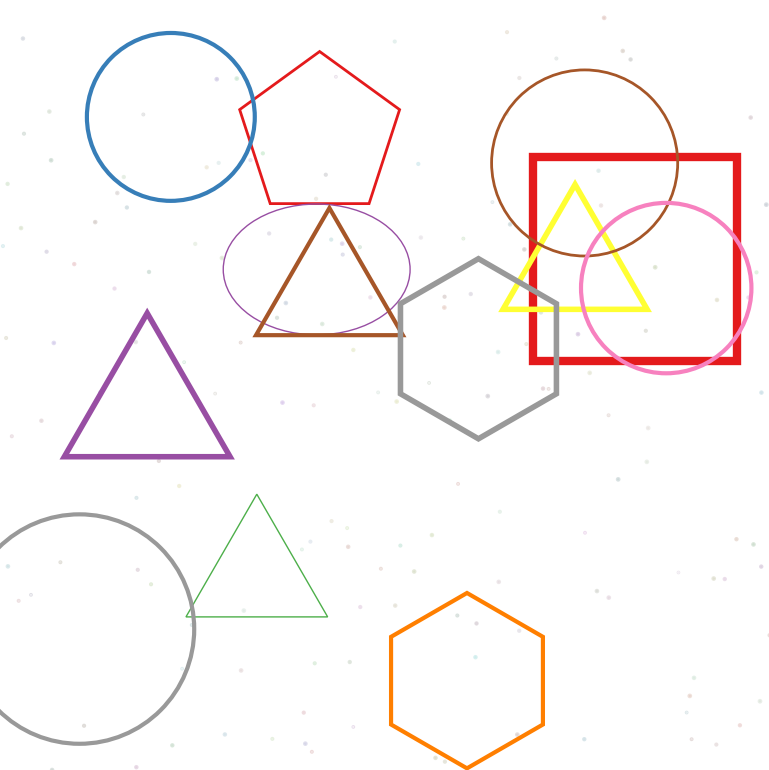[{"shape": "pentagon", "thickness": 1, "radius": 0.55, "center": [0.415, 0.824]}, {"shape": "square", "thickness": 3, "radius": 0.66, "center": [0.824, 0.664]}, {"shape": "circle", "thickness": 1.5, "radius": 0.55, "center": [0.222, 0.848]}, {"shape": "triangle", "thickness": 0.5, "radius": 0.53, "center": [0.334, 0.252]}, {"shape": "oval", "thickness": 0.5, "radius": 0.61, "center": [0.411, 0.65]}, {"shape": "triangle", "thickness": 2, "radius": 0.62, "center": [0.191, 0.469]}, {"shape": "hexagon", "thickness": 1.5, "radius": 0.57, "center": [0.606, 0.116]}, {"shape": "triangle", "thickness": 2, "radius": 0.54, "center": [0.747, 0.652]}, {"shape": "circle", "thickness": 1, "radius": 0.6, "center": [0.759, 0.788]}, {"shape": "triangle", "thickness": 1.5, "radius": 0.55, "center": [0.428, 0.62]}, {"shape": "circle", "thickness": 1.5, "radius": 0.55, "center": [0.865, 0.626]}, {"shape": "hexagon", "thickness": 2, "radius": 0.58, "center": [0.621, 0.547]}, {"shape": "circle", "thickness": 1.5, "radius": 0.74, "center": [0.103, 0.183]}]